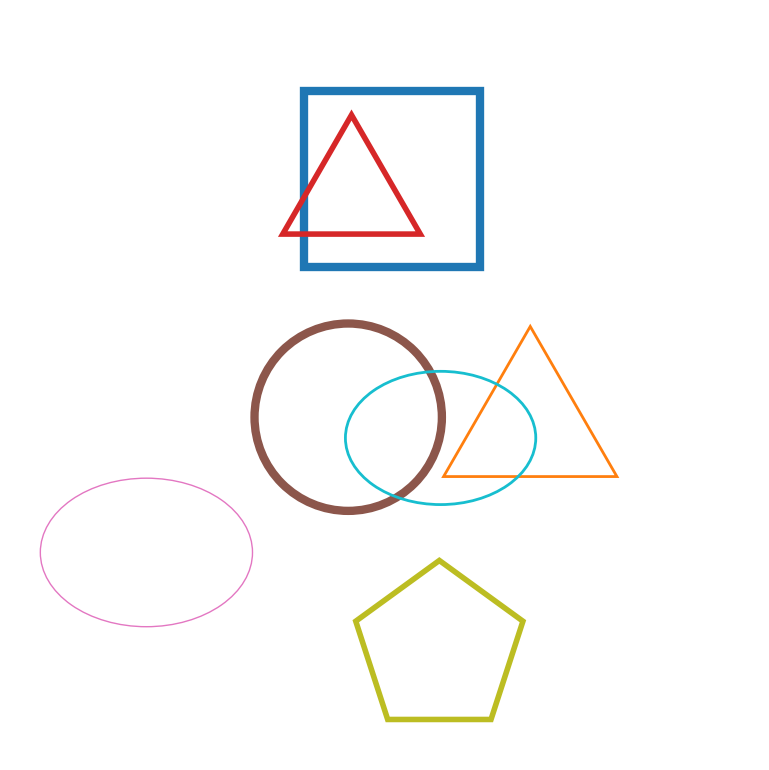[{"shape": "square", "thickness": 3, "radius": 0.57, "center": [0.509, 0.767]}, {"shape": "triangle", "thickness": 1, "radius": 0.65, "center": [0.689, 0.446]}, {"shape": "triangle", "thickness": 2, "radius": 0.52, "center": [0.457, 0.748]}, {"shape": "circle", "thickness": 3, "radius": 0.61, "center": [0.452, 0.458]}, {"shape": "oval", "thickness": 0.5, "radius": 0.69, "center": [0.19, 0.283]}, {"shape": "pentagon", "thickness": 2, "radius": 0.57, "center": [0.571, 0.158]}, {"shape": "oval", "thickness": 1, "radius": 0.62, "center": [0.572, 0.431]}]